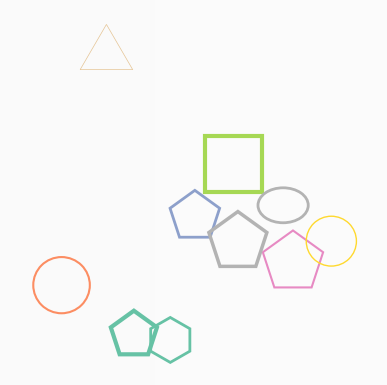[{"shape": "pentagon", "thickness": 3, "radius": 0.31, "center": [0.346, 0.13]}, {"shape": "hexagon", "thickness": 2, "radius": 0.29, "center": [0.439, 0.117]}, {"shape": "circle", "thickness": 1.5, "radius": 0.36, "center": [0.159, 0.259]}, {"shape": "pentagon", "thickness": 2, "radius": 0.34, "center": [0.503, 0.438]}, {"shape": "pentagon", "thickness": 1.5, "radius": 0.41, "center": [0.756, 0.32]}, {"shape": "square", "thickness": 3, "radius": 0.37, "center": [0.604, 0.574]}, {"shape": "circle", "thickness": 1, "radius": 0.32, "center": [0.855, 0.374]}, {"shape": "triangle", "thickness": 0.5, "radius": 0.39, "center": [0.275, 0.858]}, {"shape": "oval", "thickness": 2, "radius": 0.32, "center": [0.731, 0.467]}, {"shape": "pentagon", "thickness": 2.5, "radius": 0.39, "center": [0.614, 0.372]}]